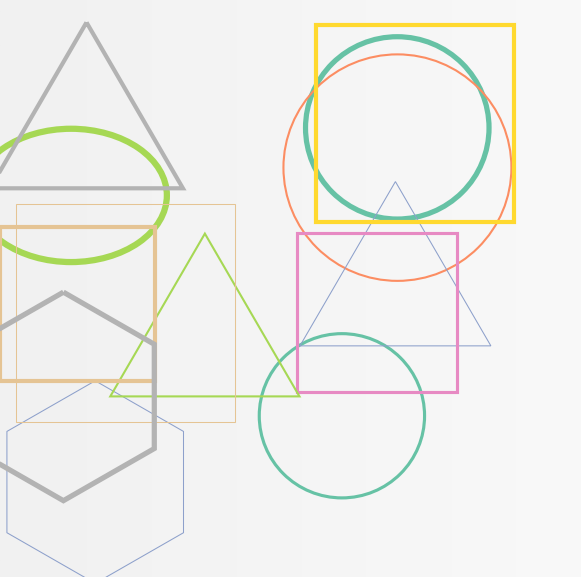[{"shape": "circle", "thickness": 2.5, "radius": 0.79, "center": [0.683, 0.778]}, {"shape": "circle", "thickness": 1.5, "radius": 0.71, "center": [0.588, 0.279]}, {"shape": "circle", "thickness": 1, "radius": 0.98, "center": [0.684, 0.709]}, {"shape": "hexagon", "thickness": 0.5, "radius": 0.88, "center": [0.164, 0.164]}, {"shape": "triangle", "thickness": 0.5, "radius": 0.95, "center": [0.68, 0.495]}, {"shape": "square", "thickness": 1.5, "radius": 0.69, "center": [0.648, 0.459]}, {"shape": "oval", "thickness": 3, "radius": 0.82, "center": [0.122, 0.661]}, {"shape": "triangle", "thickness": 1, "radius": 0.94, "center": [0.352, 0.407]}, {"shape": "square", "thickness": 2, "radius": 0.85, "center": [0.714, 0.785]}, {"shape": "square", "thickness": 0.5, "radius": 0.94, "center": [0.215, 0.457]}, {"shape": "square", "thickness": 2, "radius": 0.67, "center": [0.133, 0.473]}, {"shape": "hexagon", "thickness": 2.5, "radius": 0.9, "center": [0.109, 0.313]}, {"shape": "triangle", "thickness": 2, "radius": 0.96, "center": [0.149, 0.769]}]